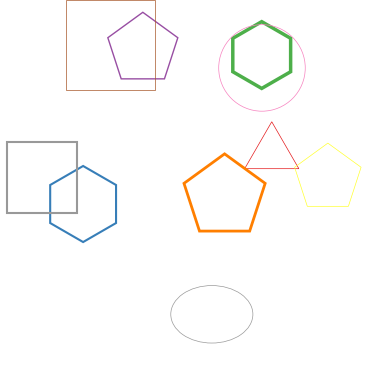[{"shape": "triangle", "thickness": 0.5, "radius": 0.41, "center": [0.706, 0.602]}, {"shape": "hexagon", "thickness": 1.5, "radius": 0.49, "center": [0.216, 0.47]}, {"shape": "hexagon", "thickness": 2.5, "radius": 0.43, "center": [0.68, 0.857]}, {"shape": "pentagon", "thickness": 1, "radius": 0.48, "center": [0.371, 0.872]}, {"shape": "pentagon", "thickness": 2, "radius": 0.55, "center": [0.583, 0.489]}, {"shape": "pentagon", "thickness": 0.5, "radius": 0.45, "center": [0.852, 0.537]}, {"shape": "square", "thickness": 0.5, "radius": 0.58, "center": [0.287, 0.884]}, {"shape": "circle", "thickness": 0.5, "radius": 0.56, "center": [0.68, 0.824]}, {"shape": "oval", "thickness": 0.5, "radius": 0.53, "center": [0.55, 0.184]}, {"shape": "square", "thickness": 1.5, "radius": 0.46, "center": [0.109, 0.539]}]